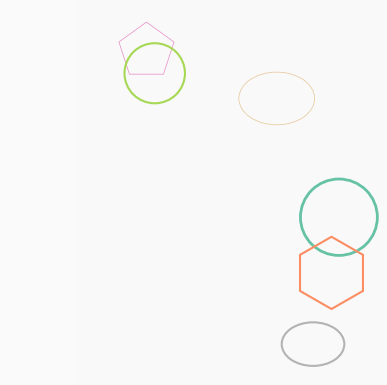[{"shape": "circle", "thickness": 2, "radius": 0.5, "center": [0.875, 0.436]}, {"shape": "hexagon", "thickness": 1.5, "radius": 0.47, "center": [0.855, 0.291]}, {"shape": "pentagon", "thickness": 0.5, "radius": 0.37, "center": [0.378, 0.868]}, {"shape": "circle", "thickness": 1.5, "radius": 0.39, "center": [0.399, 0.81]}, {"shape": "oval", "thickness": 0.5, "radius": 0.49, "center": [0.714, 0.744]}, {"shape": "oval", "thickness": 1.5, "radius": 0.4, "center": [0.808, 0.106]}]